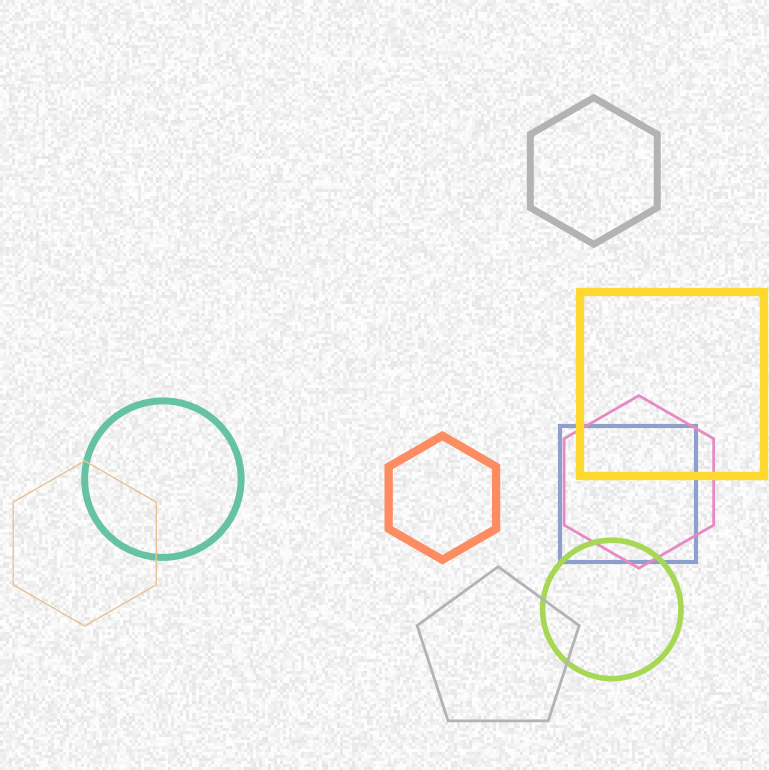[{"shape": "circle", "thickness": 2.5, "radius": 0.51, "center": [0.212, 0.378]}, {"shape": "hexagon", "thickness": 3, "radius": 0.4, "center": [0.575, 0.354]}, {"shape": "square", "thickness": 1.5, "radius": 0.44, "center": [0.816, 0.359]}, {"shape": "hexagon", "thickness": 1, "radius": 0.56, "center": [0.83, 0.374]}, {"shape": "circle", "thickness": 2, "radius": 0.45, "center": [0.794, 0.209]}, {"shape": "square", "thickness": 3, "radius": 0.6, "center": [0.873, 0.501]}, {"shape": "hexagon", "thickness": 0.5, "radius": 0.54, "center": [0.11, 0.294]}, {"shape": "hexagon", "thickness": 2.5, "radius": 0.48, "center": [0.771, 0.778]}, {"shape": "pentagon", "thickness": 1, "radius": 0.55, "center": [0.647, 0.153]}]